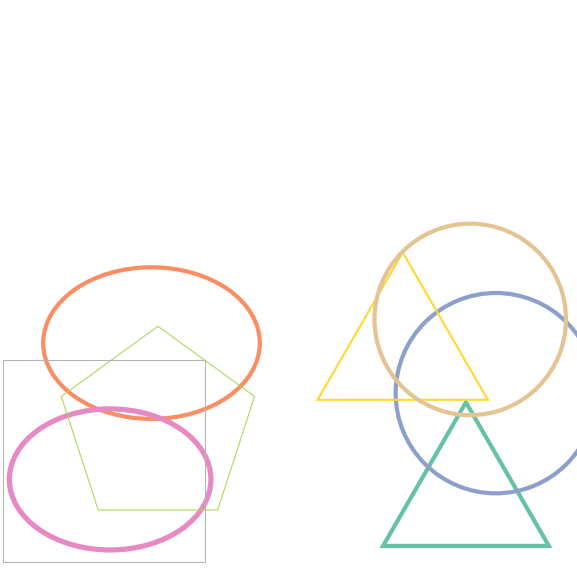[{"shape": "triangle", "thickness": 2, "radius": 0.83, "center": [0.807, 0.137]}, {"shape": "oval", "thickness": 2, "radius": 0.94, "center": [0.262, 0.405]}, {"shape": "circle", "thickness": 2, "radius": 0.87, "center": [0.859, 0.318]}, {"shape": "oval", "thickness": 2.5, "radius": 0.87, "center": [0.191, 0.169]}, {"shape": "pentagon", "thickness": 0.5, "radius": 0.88, "center": [0.273, 0.258]}, {"shape": "triangle", "thickness": 1, "radius": 0.85, "center": [0.697, 0.392]}, {"shape": "circle", "thickness": 2, "radius": 0.83, "center": [0.814, 0.446]}, {"shape": "square", "thickness": 0.5, "radius": 0.88, "center": [0.18, 0.201]}]